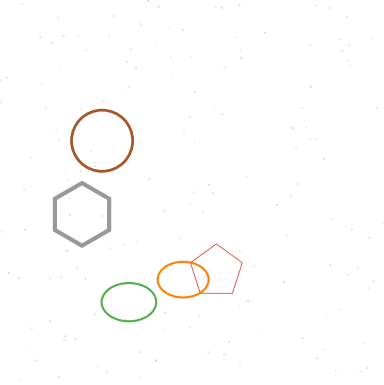[{"shape": "pentagon", "thickness": 0.5, "radius": 0.35, "center": [0.562, 0.296]}, {"shape": "oval", "thickness": 1.5, "radius": 0.35, "center": [0.335, 0.215]}, {"shape": "oval", "thickness": 1.5, "radius": 0.33, "center": [0.476, 0.274]}, {"shape": "circle", "thickness": 2, "radius": 0.4, "center": [0.265, 0.634]}, {"shape": "hexagon", "thickness": 3, "radius": 0.41, "center": [0.213, 0.443]}]